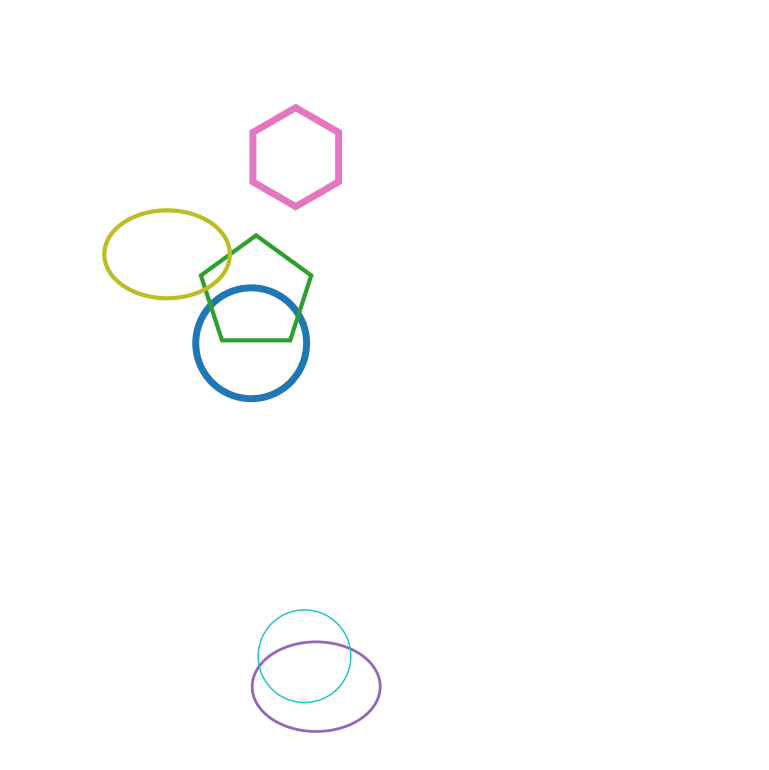[{"shape": "circle", "thickness": 2.5, "radius": 0.36, "center": [0.326, 0.554]}, {"shape": "pentagon", "thickness": 1.5, "radius": 0.38, "center": [0.333, 0.619]}, {"shape": "oval", "thickness": 1, "radius": 0.42, "center": [0.411, 0.108]}, {"shape": "hexagon", "thickness": 2.5, "radius": 0.32, "center": [0.384, 0.796]}, {"shape": "oval", "thickness": 1.5, "radius": 0.41, "center": [0.217, 0.67]}, {"shape": "circle", "thickness": 0.5, "radius": 0.3, "center": [0.395, 0.148]}]